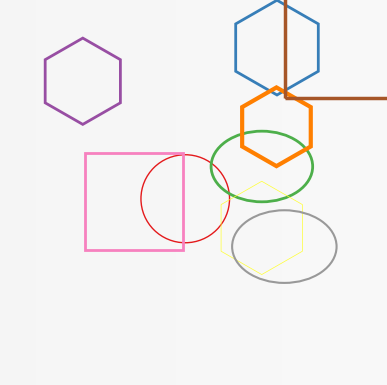[{"shape": "circle", "thickness": 1, "radius": 0.57, "center": [0.478, 0.484]}, {"shape": "hexagon", "thickness": 2, "radius": 0.62, "center": [0.715, 0.876]}, {"shape": "oval", "thickness": 2, "radius": 0.66, "center": [0.676, 0.568]}, {"shape": "hexagon", "thickness": 2, "radius": 0.56, "center": [0.214, 0.789]}, {"shape": "hexagon", "thickness": 3, "radius": 0.51, "center": [0.713, 0.671]}, {"shape": "hexagon", "thickness": 0.5, "radius": 0.61, "center": [0.675, 0.408]}, {"shape": "square", "thickness": 2.5, "radius": 0.68, "center": [0.872, 0.882]}, {"shape": "square", "thickness": 2, "radius": 0.63, "center": [0.345, 0.476]}, {"shape": "oval", "thickness": 1.5, "radius": 0.67, "center": [0.734, 0.36]}]